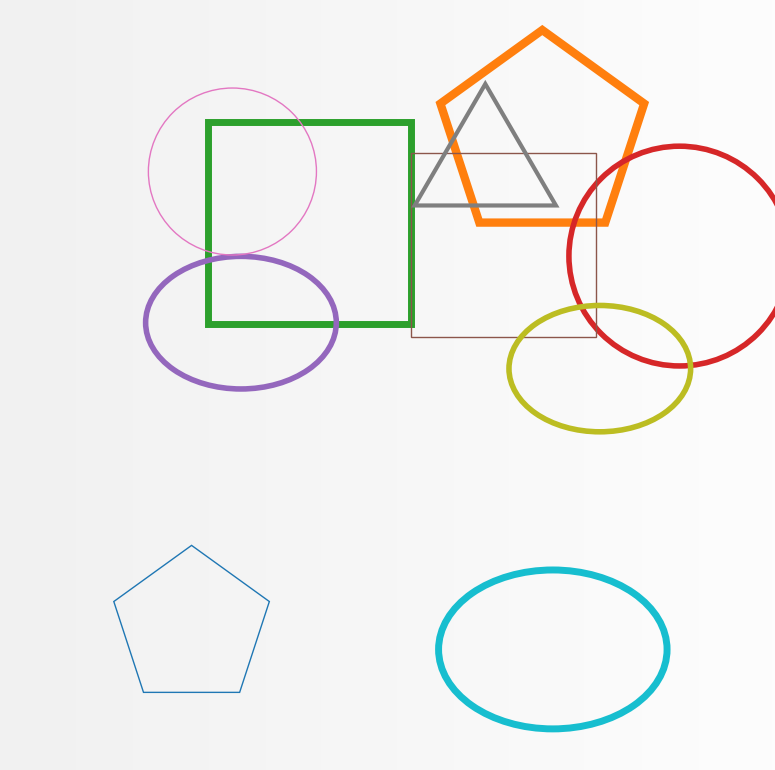[{"shape": "pentagon", "thickness": 0.5, "radius": 0.53, "center": [0.247, 0.186]}, {"shape": "pentagon", "thickness": 3, "radius": 0.69, "center": [0.7, 0.823]}, {"shape": "square", "thickness": 2.5, "radius": 0.66, "center": [0.4, 0.711]}, {"shape": "circle", "thickness": 2, "radius": 0.71, "center": [0.877, 0.667]}, {"shape": "oval", "thickness": 2, "radius": 0.62, "center": [0.311, 0.581]}, {"shape": "square", "thickness": 0.5, "radius": 0.6, "center": [0.649, 0.682]}, {"shape": "circle", "thickness": 0.5, "radius": 0.54, "center": [0.3, 0.777]}, {"shape": "triangle", "thickness": 1.5, "radius": 0.53, "center": [0.626, 0.786]}, {"shape": "oval", "thickness": 2, "radius": 0.59, "center": [0.774, 0.521]}, {"shape": "oval", "thickness": 2.5, "radius": 0.74, "center": [0.713, 0.157]}]